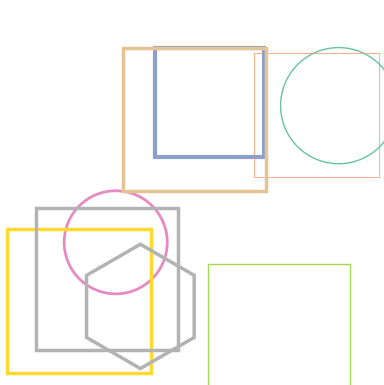[{"shape": "circle", "thickness": 1, "radius": 0.75, "center": [0.88, 0.726]}, {"shape": "square", "thickness": 0.5, "radius": 0.81, "center": [0.822, 0.701]}, {"shape": "square", "thickness": 3, "radius": 0.71, "center": [0.544, 0.735]}, {"shape": "circle", "thickness": 2, "radius": 0.67, "center": [0.301, 0.371]}, {"shape": "square", "thickness": 1, "radius": 0.92, "center": [0.724, 0.129]}, {"shape": "square", "thickness": 2.5, "radius": 0.93, "center": [0.205, 0.219]}, {"shape": "square", "thickness": 2.5, "radius": 0.93, "center": [0.505, 0.69]}, {"shape": "square", "thickness": 2.5, "radius": 0.92, "center": [0.277, 0.275]}, {"shape": "hexagon", "thickness": 2.5, "radius": 0.81, "center": [0.365, 0.204]}]